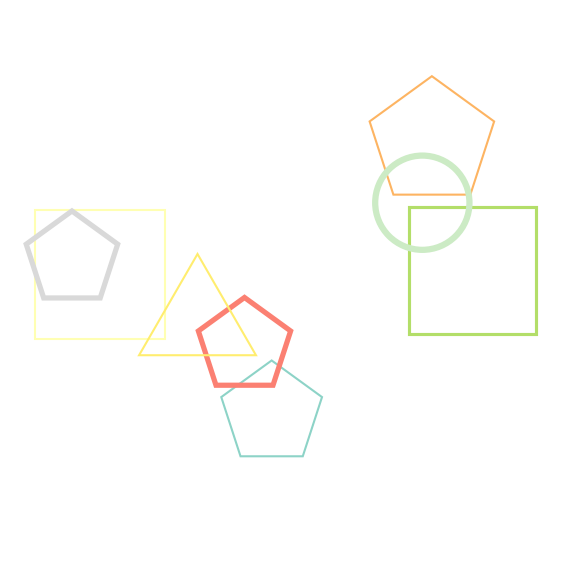[{"shape": "pentagon", "thickness": 1, "radius": 0.46, "center": [0.47, 0.283]}, {"shape": "square", "thickness": 1, "radius": 0.56, "center": [0.173, 0.524]}, {"shape": "pentagon", "thickness": 2.5, "radius": 0.42, "center": [0.423, 0.4]}, {"shape": "pentagon", "thickness": 1, "radius": 0.57, "center": [0.748, 0.754]}, {"shape": "square", "thickness": 1.5, "radius": 0.55, "center": [0.819, 0.53]}, {"shape": "pentagon", "thickness": 2.5, "radius": 0.42, "center": [0.125, 0.551]}, {"shape": "circle", "thickness": 3, "radius": 0.41, "center": [0.731, 0.648]}, {"shape": "triangle", "thickness": 1, "radius": 0.58, "center": [0.342, 0.442]}]